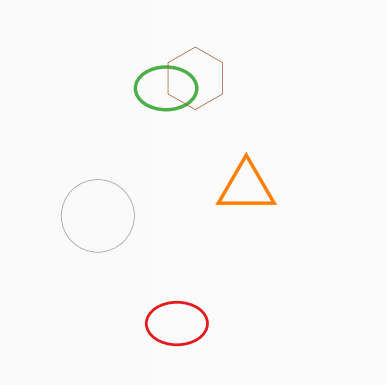[{"shape": "oval", "thickness": 2, "radius": 0.39, "center": [0.456, 0.16]}, {"shape": "oval", "thickness": 2.5, "radius": 0.4, "center": [0.429, 0.77]}, {"shape": "triangle", "thickness": 2.5, "radius": 0.42, "center": [0.635, 0.514]}, {"shape": "hexagon", "thickness": 0.5, "radius": 0.41, "center": [0.504, 0.797]}, {"shape": "circle", "thickness": 0.5, "radius": 0.47, "center": [0.252, 0.439]}]